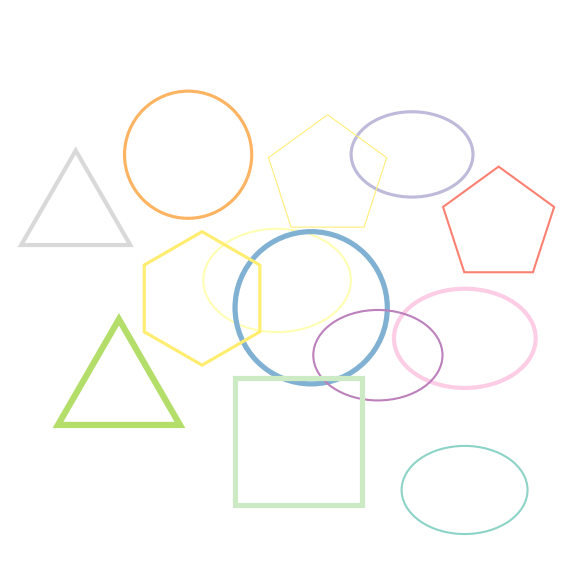[{"shape": "oval", "thickness": 1, "radius": 0.55, "center": [0.804, 0.151]}, {"shape": "oval", "thickness": 1, "radius": 0.64, "center": [0.48, 0.514]}, {"shape": "oval", "thickness": 1.5, "radius": 0.53, "center": [0.713, 0.732]}, {"shape": "pentagon", "thickness": 1, "radius": 0.51, "center": [0.863, 0.61]}, {"shape": "circle", "thickness": 2.5, "radius": 0.66, "center": [0.539, 0.466]}, {"shape": "circle", "thickness": 1.5, "radius": 0.55, "center": [0.326, 0.731]}, {"shape": "triangle", "thickness": 3, "radius": 0.61, "center": [0.206, 0.324]}, {"shape": "oval", "thickness": 2, "radius": 0.61, "center": [0.805, 0.413]}, {"shape": "triangle", "thickness": 2, "radius": 0.55, "center": [0.131, 0.629]}, {"shape": "oval", "thickness": 1, "radius": 0.56, "center": [0.654, 0.384]}, {"shape": "square", "thickness": 2.5, "radius": 0.55, "center": [0.517, 0.235]}, {"shape": "hexagon", "thickness": 1.5, "radius": 0.58, "center": [0.35, 0.482]}, {"shape": "pentagon", "thickness": 0.5, "radius": 0.54, "center": [0.567, 0.693]}]